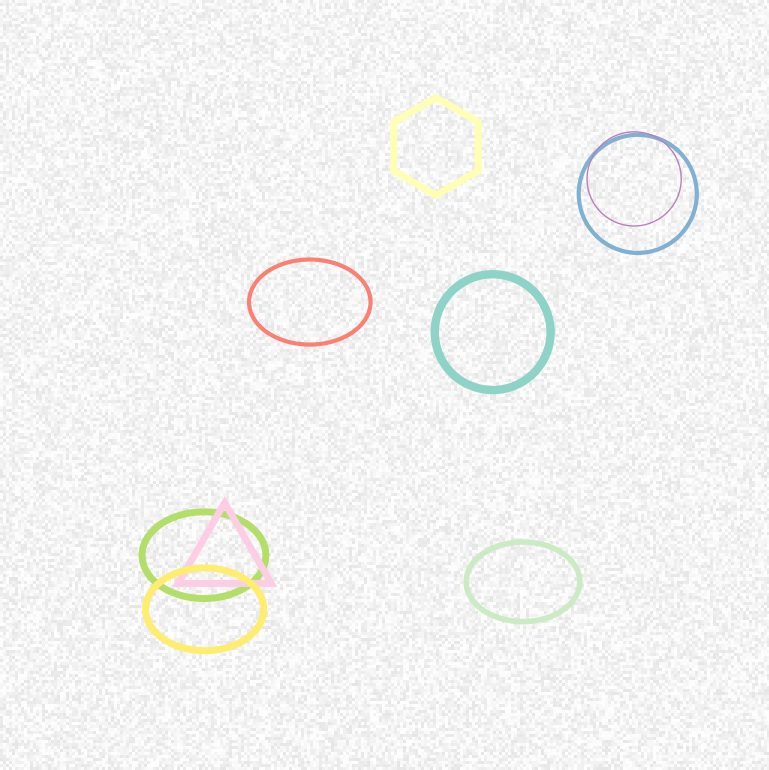[{"shape": "circle", "thickness": 3, "radius": 0.38, "center": [0.64, 0.569]}, {"shape": "hexagon", "thickness": 2.5, "radius": 0.32, "center": [0.566, 0.81]}, {"shape": "oval", "thickness": 1.5, "radius": 0.39, "center": [0.402, 0.608]}, {"shape": "circle", "thickness": 1.5, "radius": 0.38, "center": [0.828, 0.748]}, {"shape": "oval", "thickness": 2.5, "radius": 0.4, "center": [0.265, 0.279]}, {"shape": "triangle", "thickness": 2.5, "radius": 0.35, "center": [0.292, 0.277]}, {"shape": "circle", "thickness": 0.5, "radius": 0.31, "center": [0.824, 0.768]}, {"shape": "oval", "thickness": 2, "radius": 0.37, "center": [0.679, 0.244]}, {"shape": "oval", "thickness": 2.5, "radius": 0.38, "center": [0.266, 0.209]}]